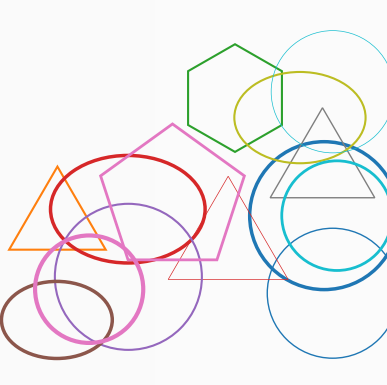[{"shape": "circle", "thickness": 2.5, "radius": 0.96, "center": [0.836, 0.44]}, {"shape": "circle", "thickness": 1, "radius": 0.84, "center": [0.858, 0.238]}, {"shape": "triangle", "thickness": 1.5, "radius": 0.72, "center": [0.148, 0.423]}, {"shape": "hexagon", "thickness": 1.5, "radius": 0.7, "center": [0.606, 0.745]}, {"shape": "triangle", "thickness": 0.5, "radius": 0.89, "center": [0.589, 0.364]}, {"shape": "oval", "thickness": 2.5, "radius": 1.0, "center": [0.33, 0.457]}, {"shape": "circle", "thickness": 1.5, "radius": 0.95, "center": [0.331, 0.281]}, {"shape": "oval", "thickness": 2.5, "radius": 0.72, "center": [0.147, 0.169]}, {"shape": "pentagon", "thickness": 2, "radius": 0.98, "center": [0.445, 0.483]}, {"shape": "circle", "thickness": 3, "radius": 0.7, "center": [0.23, 0.249]}, {"shape": "triangle", "thickness": 1, "radius": 0.78, "center": [0.832, 0.564]}, {"shape": "oval", "thickness": 1.5, "radius": 0.85, "center": [0.774, 0.695]}, {"shape": "circle", "thickness": 2, "radius": 0.71, "center": [0.87, 0.44]}, {"shape": "circle", "thickness": 0.5, "radius": 0.79, "center": [0.859, 0.762]}]